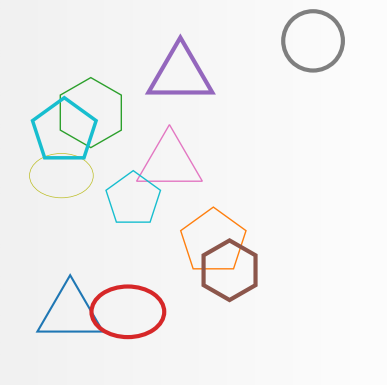[{"shape": "triangle", "thickness": 1.5, "radius": 0.49, "center": [0.181, 0.188]}, {"shape": "pentagon", "thickness": 1, "radius": 0.44, "center": [0.551, 0.373]}, {"shape": "hexagon", "thickness": 1, "radius": 0.45, "center": [0.234, 0.708]}, {"shape": "oval", "thickness": 3, "radius": 0.47, "center": [0.33, 0.19]}, {"shape": "triangle", "thickness": 3, "radius": 0.48, "center": [0.465, 0.807]}, {"shape": "hexagon", "thickness": 3, "radius": 0.39, "center": [0.592, 0.298]}, {"shape": "triangle", "thickness": 1, "radius": 0.49, "center": [0.437, 0.578]}, {"shape": "circle", "thickness": 3, "radius": 0.39, "center": [0.808, 0.894]}, {"shape": "oval", "thickness": 0.5, "radius": 0.41, "center": [0.158, 0.544]}, {"shape": "pentagon", "thickness": 1, "radius": 0.37, "center": [0.344, 0.483]}, {"shape": "pentagon", "thickness": 2.5, "radius": 0.43, "center": [0.166, 0.66]}]